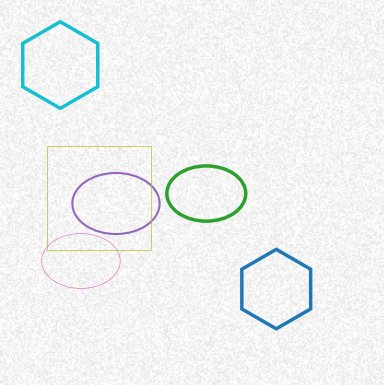[{"shape": "hexagon", "thickness": 2.5, "radius": 0.52, "center": [0.718, 0.249]}, {"shape": "oval", "thickness": 2.5, "radius": 0.51, "center": [0.536, 0.497]}, {"shape": "oval", "thickness": 1.5, "radius": 0.57, "center": [0.301, 0.471]}, {"shape": "oval", "thickness": 0.5, "radius": 0.51, "center": [0.21, 0.322]}, {"shape": "square", "thickness": 0.5, "radius": 0.68, "center": [0.256, 0.486]}, {"shape": "hexagon", "thickness": 2.5, "radius": 0.56, "center": [0.157, 0.831]}]